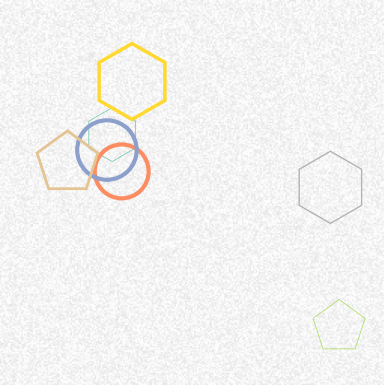[{"shape": "hexagon", "thickness": 0.5, "radius": 0.35, "center": [0.291, 0.65]}, {"shape": "circle", "thickness": 3, "radius": 0.35, "center": [0.316, 0.555]}, {"shape": "circle", "thickness": 3, "radius": 0.39, "center": [0.278, 0.61]}, {"shape": "pentagon", "thickness": 0.5, "radius": 0.35, "center": [0.881, 0.151]}, {"shape": "hexagon", "thickness": 2.5, "radius": 0.49, "center": [0.343, 0.788]}, {"shape": "pentagon", "thickness": 2, "radius": 0.42, "center": [0.175, 0.577]}, {"shape": "hexagon", "thickness": 1, "radius": 0.47, "center": [0.858, 0.513]}]